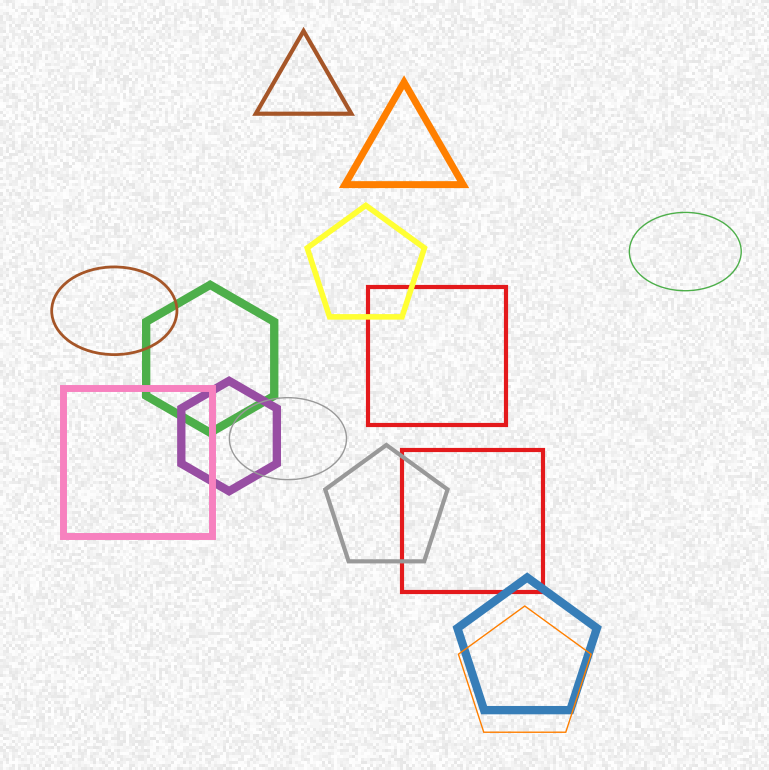[{"shape": "square", "thickness": 1.5, "radius": 0.46, "center": [0.614, 0.323]}, {"shape": "square", "thickness": 1.5, "radius": 0.45, "center": [0.567, 0.537]}, {"shape": "pentagon", "thickness": 3, "radius": 0.48, "center": [0.685, 0.155]}, {"shape": "hexagon", "thickness": 3, "radius": 0.48, "center": [0.273, 0.534]}, {"shape": "oval", "thickness": 0.5, "radius": 0.36, "center": [0.89, 0.673]}, {"shape": "hexagon", "thickness": 3, "radius": 0.36, "center": [0.298, 0.434]}, {"shape": "triangle", "thickness": 2.5, "radius": 0.44, "center": [0.525, 0.805]}, {"shape": "pentagon", "thickness": 0.5, "radius": 0.45, "center": [0.682, 0.122]}, {"shape": "pentagon", "thickness": 2, "radius": 0.4, "center": [0.475, 0.653]}, {"shape": "triangle", "thickness": 1.5, "radius": 0.36, "center": [0.394, 0.888]}, {"shape": "oval", "thickness": 1, "radius": 0.41, "center": [0.148, 0.596]}, {"shape": "square", "thickness": 2.5, "radius": 0.48, "center": [0.179, 0.4]}, {"shape": "oval", "thickness": 0.5, "radius": 0.38, "center": [0.374, 0.43]}, {"shape": "pentagon", "thickness": 1.5, "radius": 0.42, "center": [0.502, 0.339]}]